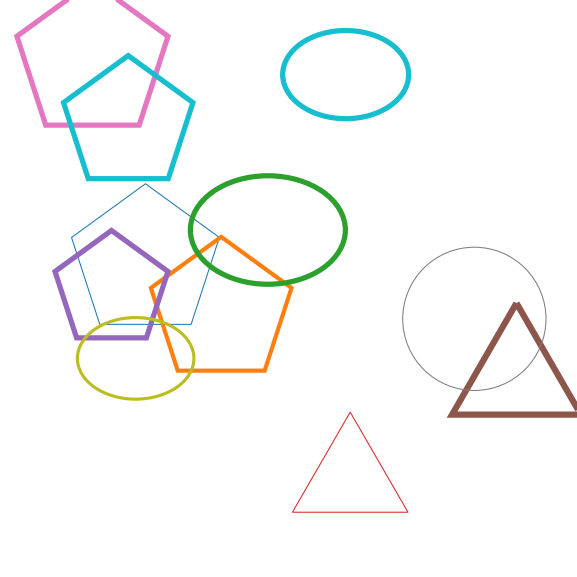[{"shape": "pentagon", "thickness": 0.5, "radius": 0.67, "center": [0.252, 0.546]}, {"shape": "pentagon", "thickness": 2, "radius": 0.64, "center": [0.383, 0.461]}, {"shape": "oval", "thickness": 2.5, "radius": 0.67, "center": [0.464, 0.601]}, {"shape": "triangle", "thickness": 0.5, "radius": 0.58, "center": [0.606, 0.17]}, {"shape": "pentagon", "thickness": 2.5, "radius": 0.51, "center": [0.193, 0.497]}, {"shape": "triangle", "thickness": 3, "radius": 0.64, "center": [0.894, 0.346]}, {"shape": "pentagon", "thickness": 2.5, "radius": 0.69, "center": [0.16, 0.894]}, {"shape": "circle", "thickness": 0.5, "radius": 0.62, "center": [0.821, 0.447]}, {"shape": "oval", "thickness": 1.5, "radius": 0.5, "center": [0.235, 0.379]}, {"shape": "pentagon", "thickness": 2.5, "radius": 0.59, "center": [0.222, 0.785]}, {"shape": "oval", "thickness": 2.5, "radius": 0.55, "center": [0.599, 0.87]}]